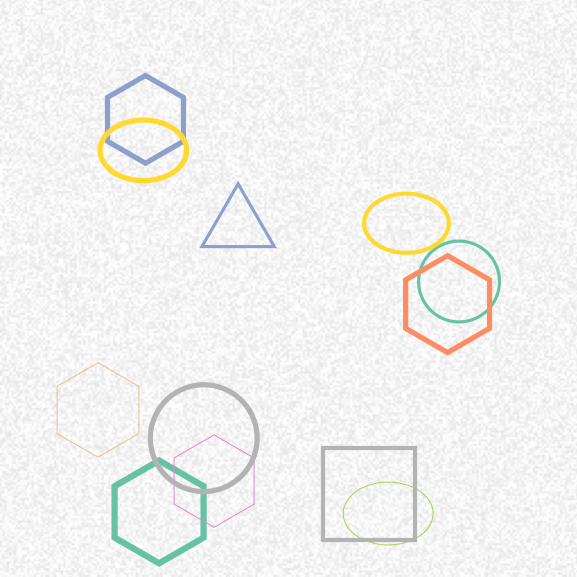[{"shape": "hexagon", "thickness": 3, "radius": 0.44, "center": [0.275, 0.113]}, {"shape": "circle", "thickness": 1.5, "radius": 0.35, "center": [0.795, 0.512]}, {"shape": "hexagon", "thickness": 2.5, "radius": 0.42, "center": [0.775, 0.473]}, {"shape": "hexagon", "thickness": 2.5, "radius": 0.38, "center": [0.252, 0.792]}, {"shape": "triangle", "thickness": 1.5, "radius": 0.36, "center": [0.412, 0.608]}, {"shape": "hexagon", "thickness": 0.5, "radius": 0.4, "center": [0.371, 0.166]}, {"shape": "oval", "thickness": 0.5, "radius": 0.39, "center": [0.672, 0.11]}, {"shape": "oval", "thickness": 2, "radius": 0.37, "center": [0.704, 0.613]}, {"shape": "oval", "thickness": 2.5, "radius": 0.37, "center": [0.248, 0.739]}, {"shape": "hexagon", "thickness": 0.5, "radius": 0.41, "center": [0.17, 0.289]}, {"shape": "square", "thickness": 2, "radius": 0.4, "center": [0.639, 0.143]}, {"shape": "circle", "thickness": 2.5, "radius": 0.46, "center": [0.353, 0.24]}]